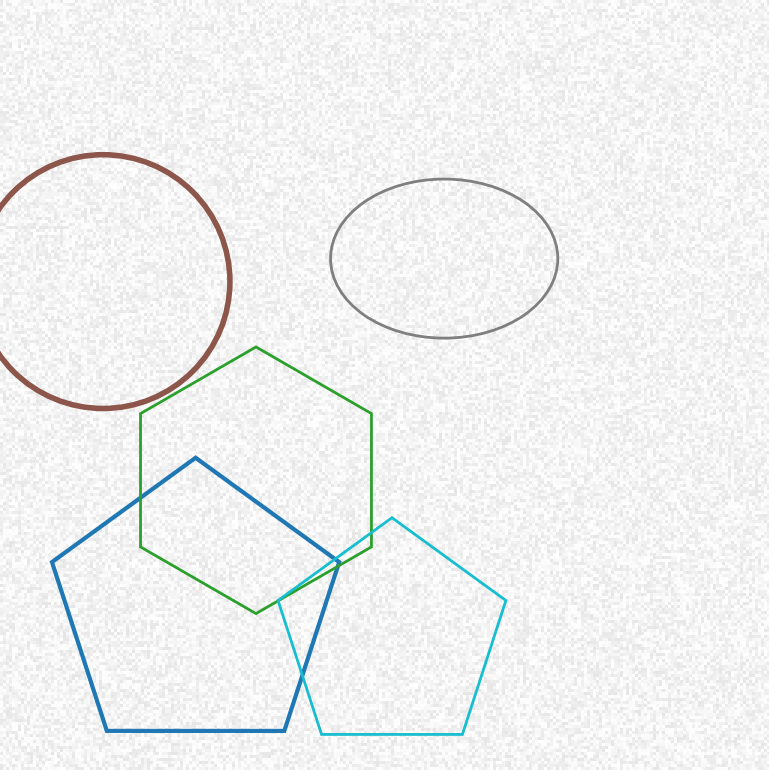[{"shape": "pentagon", "thickness": 1.5, "radius": 0.98, "center": [0.254, 0.209]}, {"shape": "hexagon", "thickness": 1, "radius": 0.87, "center": [0.332, 0.376]}, {"shape": "circle", "thickness": 2, "radius": 0.82, "center": [0.134, 0.634]}, {"shape": "oval", "thickness": 1, "radius": 0.74, "center": [0.577, 0.664]}, {"shape": "pentagon", "thickness": 1, "radius": 0.78, "center": [0.509, 0.172]}]